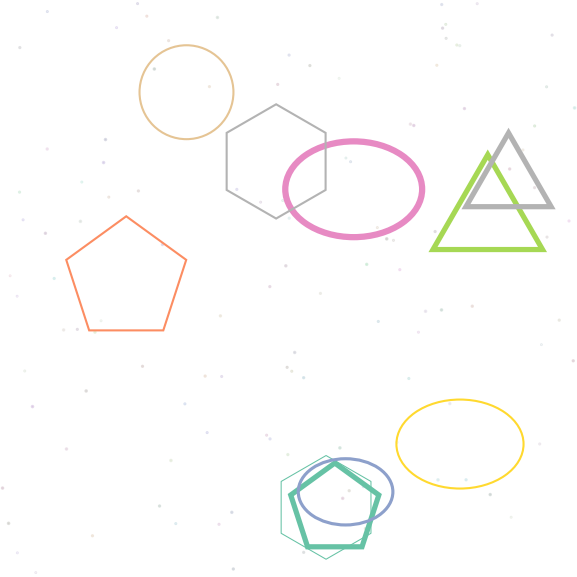[{"shape": "hexagon", "thickness": 0.5, "radius": 0.45, "center": [0.565, 0.121]}, {"shape": "pentagon", "thickness": 2.5, "radius": 0.4, "center": [0.58, 0.117]}, {"shape": "pentagon", "thickness": 1, "radius": 0.55, "center": [0.219, 0.515]}, {"shape": "oval", "thickness": 1.5, "radius": 0.41, "center": [0.598, 0.147]}, {"shape": "oval", "thickness": 3, "radius": 0.59, "center": [0.612, 0.671]}, {"shape": "triangle", "thickness": 2.5, "radius": 0.55, "center": [0.845, 0.622]}, {"shape": "oval", "thickness": 1, "radius": 0.55, "center": [0.797, 0.23]}, {"shape": "circle", "thickness": 1, "radius": 0.41, "center": [0.323, 0.839]}, {"shape": "triangle", "thickness": 2.5, "radius": 0.43, "center": [0.881, 0.684]}, {"shape": "hexagon", "thickness": 1, "radius": 0.49, "center": [0.478, 0.72]}]